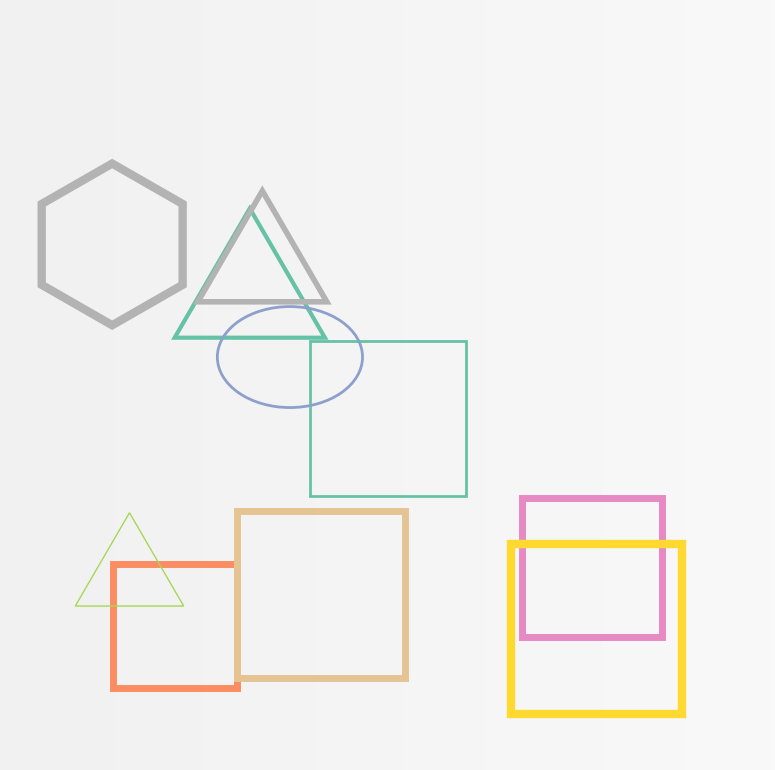[{"shape": "square", "thickness": 1, "radius": 0.5, "center": [0.5, 0.456]}, {"shape": "triangle", "thickness": 1.5, "radius": 0.56, "center": [0.322, 0.617]}, {"shape": "square", "thickness": 2.5, "radius": 0.4, "center": [0.226, 0.187]}, {"shape": "oval", "thickness": 1, "radius": 0.47, "center": [0.374, 0.536]}, {"shape": "square", "thickness": 2.5, "radius": 0.45, "center": [0.764, 0.263]}, {"shape": "triangle", "thickness": 0.5, "radius": 0.4, "center": [0.167, 0.253]}, {"shape": "square", "thickness": 3, "radius": 0.55, "center": [0.77, 0.183]}, {"shape": "square", "thickness": 2.5, "radius": 0.54, "center": [0.414, 0.228]}, {"shape": "hexagon", "thickness": 3, "radius": 0.52, "center": [0.145, 0.683]}, {"shape": "triangle", "thickness": 2, "radius": 0.48, "center": [0.339, 0.656]}]